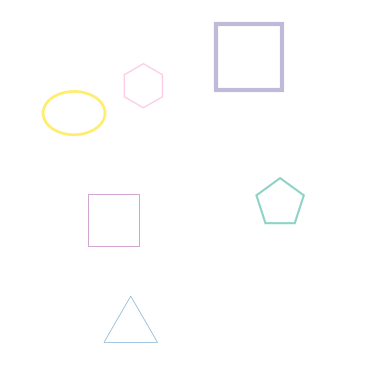[{"shape": "pentagon", "thickness": 1.5, "radius": 0.32, "center": [0.728, 0.473]}, {"shape": "square", "thickness": 3, "radius": 0.43, "center": [0.646, 0.852]}, {"shape": "triangle", "thickness": 0.5, "radius": 0.4, "center": [0.34, 0.151]}, {"shape": "hexagon", "thickness": 1, "radius": 0.29, "center": [0.372, 0.777]}, {"shape": "square", "thickness": 0.5, "radius": 0.33, "center": [0.295, 0.429]}, {"shape": "oval", "thickness": 2, "radius": 0.4, "center": [0.192, 0.706]}]